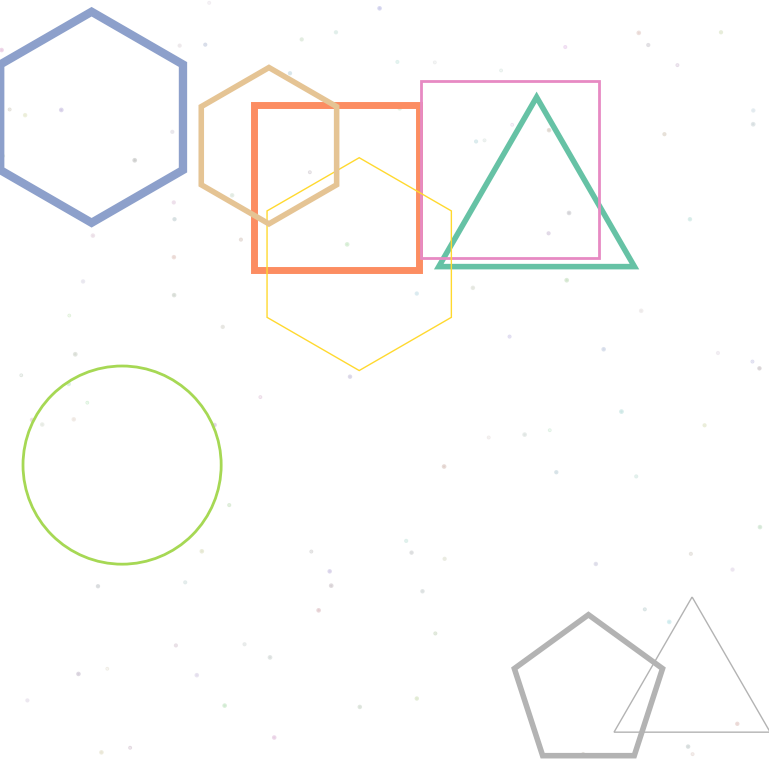[{"shape": "triangle", "thickness": 2, "radius": 0.73, "center": [0.697, 0.727]}, {"shape": "square", "thickness": 2.5, "radius": 0.53, "center": [0.437, 0.757]}, {"shape": "hexagon", "thickness": 3, "radius": 0.69, "center": [0.119, 0.848]}, {"shape": "square", "thickness": 1, "radius": 0.58, "center": [0.662, 0.78]}, {"shape": "circle", "thickness": 1, "radius": 0.64, "center": [0.159, 0.396]}, {"shape": "hexagon", "thickness": 0.5, "radius": 0.69, "center": [0.466, 0.657]}, {"shape": "hexagon", "thickness": 2, "radius": 0.51, "center": [0.349, 0.811]}, {"shape": "triangle", "thickness": 0.5, "radius": 0.59, "center": [0.899, 0.108]}, {"shape": "pentagon", "thickness": 2, "radius": 0.51, "center": [0.764, 0.1]}]